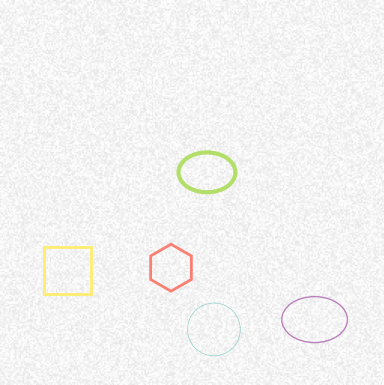[{"shape": "circle", "thickness": 0.5, "radius": 0.34, "center": [0.556, 0.144]}, {"shape": "hexagon", "thickness": 2, "radius": 0.31, "center": [0.444, 0.305]}, {"shape": "oval", "thickness": 3, "radius": 0.37, "center": [0.538, 0.552]}, {"shape": "oval", "thickness": 1, "radius": 0.43, "center": [0.817, 0.17]}, {"shape": "square", "thickness": 2, "radius": 0.31, "center": [0.175, 0.298]}]